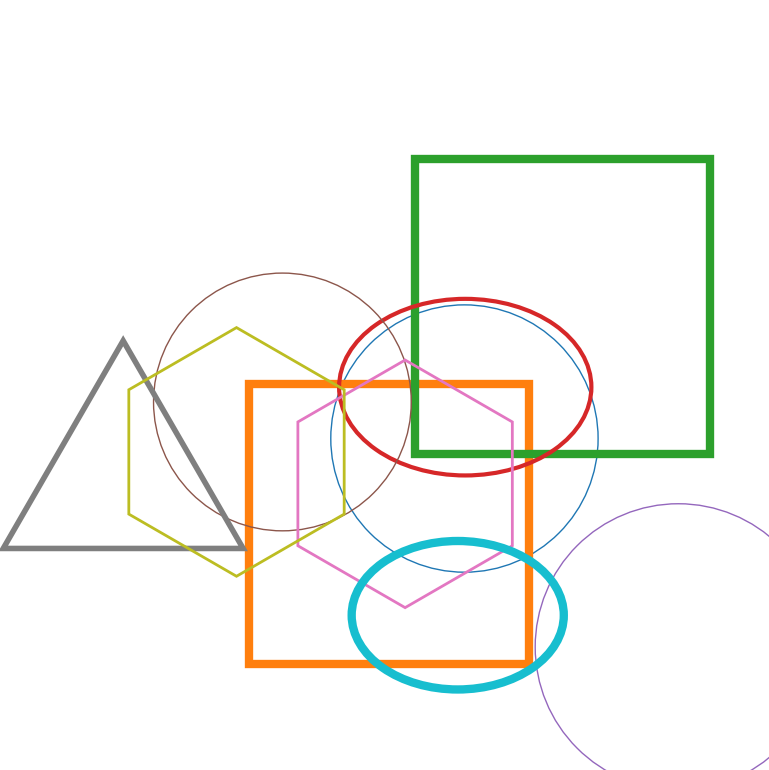[{"shape": "circle", "thickness": 0.5, "radius": 0.87, "center": [0.603, 0.43]}, {"shape": "square", "thickness": 3, "radius": 0.91, "center": [0.505, 0.32]}, {"shape": "square", "thickness": 3, "radius": 0.96, "center": [0.73, 0.602]}, {"shape": "oval", "thickness": 1.5, "radius": 0.82, "center": [0.604, 0.497]}, {"shape": "circle", "thickness": 0.5, "radius": 0.93, "center": [0.881, 0.16]}, {"shape": "circle", "thickness": 0.5, "radius": 0.84, "center": [0.367, 0.478]}, {"shape": "hexagon", "thickness": 1, "radius": 0.8, "center": [0.526, 0.372]}, {"shape": "triangle", "thickness": 2, "radius": 0.9, "center": [0.16, 0.378]}, {"shape": "hexagon", "thickness": 1, "radius": 0.81, "center": [0.307, 0.413]}, {"shape": "oval", "thickness": 3, "radius": 0.69, "center": [0.594, 0.201]}]